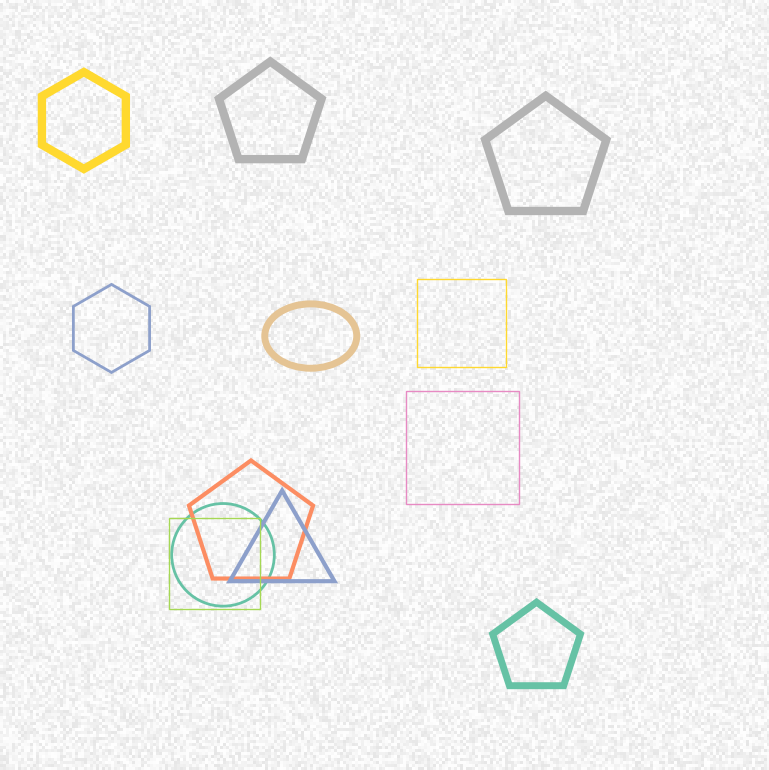[{"shape": "pentagon", "thickness": 2.5, "radius": 0.3, "center": [0.697, 0.158]}, {"shape": "circle", "thickness": 1, "radius": 0.33, "center": [0.29, 0.279]}, {"shape": "pentagon", "thickness": 1.5, "radius": 0.42, "center": [0.326, 0.317]}, {"shape": "hexagon", "thickness": 1, "radius": 0.29, "center": [0.145, 0.573]}, {"shape": "triangle", "thickness": 1.5, "radius": 0.39, "center": [0.366, 0.284]}, {"shape": "square", "thickness": 0.5, "radius": 0.37, "center": [0.6, 0.418]}, {"shape": "square", "thickness": 0.5, "radius": 0.29, "center": [0.278, 0.268]}, {"shape": "hexagon", "thickness": 3, "radius": 0.31, "center": [0.109, 0.843]}, {"shape": "square", "thickness": 0.5, "radius": 0.29, "center": [0.599, 0.581]}, {"shape": "oval", "thickness": 2.5, "radius": 0.3, "center": [0.404, 0.564]}, {"shape": "pentagon", "thickness": 3, "radius": 0.41, "center": [0.709, 0.793]}, {"shape": "pentagon", "thickness": 3, "radius": 0.35, "center": [0.351, 0.85]}]